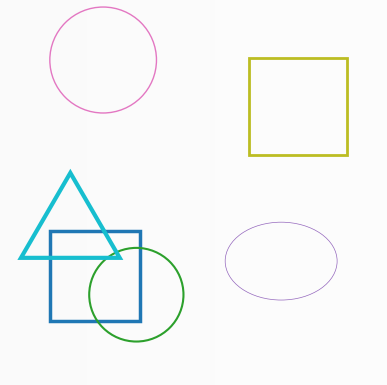[{"shape": "square", "thickness": 2.5, "radius": 0.58, "center": [0.245, 0.284]}, {"shape": "circle", "thickness": 1.5, "radius": 0.61, "center": [0.352, 0.235]}, {"shape": "oval", "thickness": 0.5, "radius": 0.72, "center": [0.726, 0.322]}, {"shape": "circle", "thickness": 1, "radius": 0.69, "center": [0.266, 0.844]}, {"shape": "square", "thickness": 2, "radius": 0.63, "center": [0.769, 0.723]}, {"shape": "triangle", "thickness": 3, "radius": 0.74, "center": [0.182, 0.404]}]